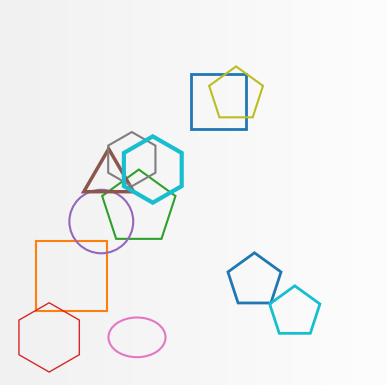[{"shape": "square", "thickness": 2, "radius": 0.35, "center": [0.564, 0.737]}, {"shape": "pentagon", "thickness": 2, "radius": 0.36, "center": [0.657, 0.271]}, {"shape": "square", "thickness": 1.5, "radius": 0.46, "center": [0.184, 0.283]}, {"shape": "pentagon", "thickness": 1.5, "radius": 0.5, "center": [0.358, 0.46]}, {"shape": "hexagon", "thickness": 1, "radius": 0.45, "center": [0.127, 0.124]}, {"shape": "circle", "thickness": 1.5, "radius": 0.41, "center": [0.261, 0.425]}, {"shape": "triangle", "thickness": 2.5, "radius": 0.37, "center": [0.28, 0.539]}, {"shape": "oval", "thickness": 1.5, "radius": 0.37, "center": [0.354, 0.124]}, {"shape": "hexagon", "thickness": 1.5, "radius": 0.35, "center": [0.34, 0.587]}, {"shape": "pentagon", "thickness": 1.5, "radius": 0.37, "center": [0.609, 0.754]}, {"shape": "pentagon", "thickness": 2, "radius": 0.34, "center": [0.761, 0.189]}, {"shape": "hexagon", "thickness": 3, "radius": 0.43, "center": [0.394, 0.56]}]